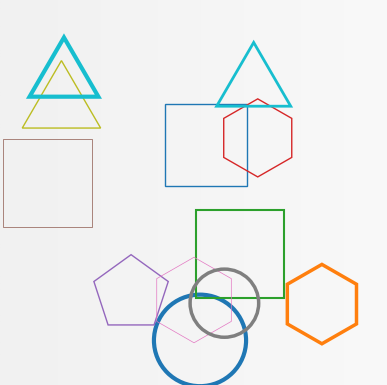[{"shape": "circle", "thickness": 3, "radius": 0.59, "center": [0.516, 0.116]}, {"shape": "square", "thickness": 1, "radius": 0.53, "center": [0.531, 0.623]}, {"shape": "hexagon", "thickness": 2.5, "radius": 0.52, "center": [0.831, 0.21]}, {"shape": "square", "thickness": 1.5, "radius": 0.57, "center": [0.62, 0.339]}, {"shape": "hexagon", "thickness": 1, "radius": 0.51, "center": [0.665, 0.642]}, {"shape": "pentagon", "thickness": 1, "radius": 0.5, "center": [0.338, 0.238]}, {"shape": "square", "thickness": 0.5, "radius": 0.58, "center": [0.122, 0.525]}, {"shape": "hexagon", "thickness": 0.5, "radius": 0.56, "center": [0.501, 0.221]}, {"shape": "circle", "thickness": 2.5, "radius": 0.44, "center": [0.579, 0.213]}, {"shape": "triangle", "thickness": 1, "radius": 0.58, "center": [0.159, 0.726]}, {"shape": "triangle", "thickness": 2, "radius": 0.55, "center": [0.655, 0.779]}, {"shape": "triangle", "thickness": 3, "radius": 0.51, "center": [0.165, 0.8]}]